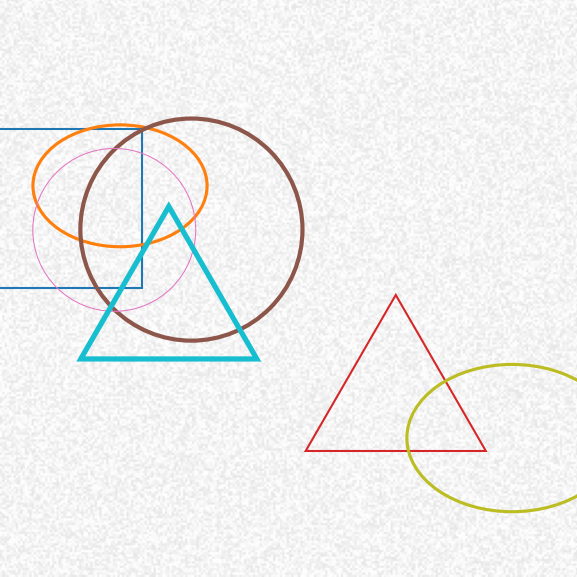[{"shape": "square", "thickness": 1, "radius": 0.69, "center": [0.109, 0.638]}, {"shape": "oval", "thickness": 1.5, "radius": 0.75, "center": [0.208, 0.677]}, {"shape": "triangle", "thickness": 1, "radius": 0.9, "center": [0.685, 0.308]}, {"shape": "circle", "thickness": 2, "radius": 0.96, "center": [0.331, 0.602]}, {"shape": "circle", "thickness": 0.5, "radius": 0.71, "center": [0.198, 0.601]}, {"shape": "oval", "thickness": 1.5, "radius": 0.91, "center": [0.887, 0.241]}, {"shape": "triangle", "thickness": 2.5, "radius": 0.88, "center": [0.292, 0.466]}]